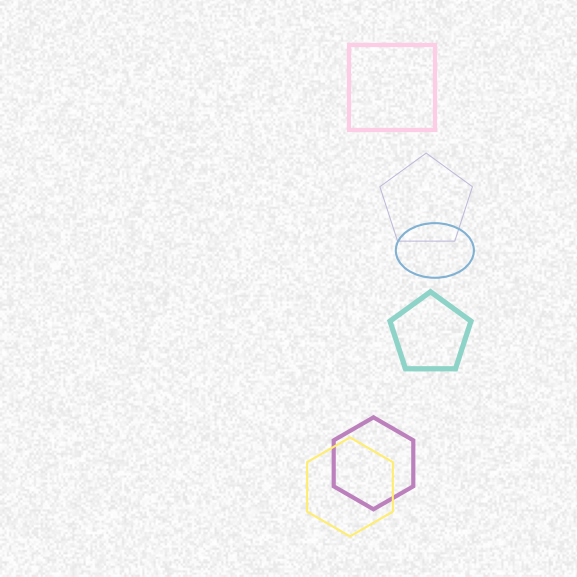[{"shape": "pentagon", "thickness": 2.5, "radius": 0.37, "center": [0.745, 0.42]}, {"shape": "pentagon", "thickness": 0.5, "radius": 0.42, "center": [0.738, 0.65]}, {"shape": "oval", "thickness": 1, "radius": 0.34, "center": [0.753, 0.565]}, {"shape": "square", "thickness": 2, "radius": 0.37, "center": [0.679, 0.848]}, {"shape": "hexagon", "thickness": 2, "radius": 0.4, "center": [0.647, 0.197]}, {"shape": "hexagon", "thickness": 1, "radius": 0.43, "center": [0.606, 0.156]}]